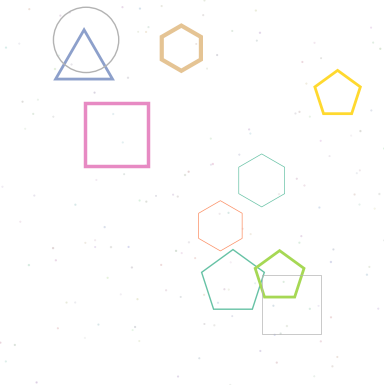[{"shape": "pentagon", "thickness": 1, "radius": 0.43, "center": [0.605, 0.266]}, {"shape": "hexagon", "thickness": 0.5, "radius": 0.34, "center": [0.68, 0.531]}, {"shape": "hexagon", "thickness": 0.5, "radius": 0.33, "center": [0.572, 0.413]}, {"shape": "triangle", "thickness": 2, "radius": 0.43, "center": [0.218, 0.837]}, {"shape": "square", "thickness": 2.5, "radius": 0.41, "center": [0.302, 0.65]}, {"shape": "pentagon", "thickness": 2, "radius": 0.33, "center": [0.726, 0.282]}, {"shape": "pentagon", "thickness": 2, "radius": 0.31, "center": [0.877, 0.755]}, {"shape": "hexagon", "thickness": 3, "radius": 0.29, "center": [0.471, 0.875]}, {"shape": "square", "thickness": 0.5, "radius": 0.38, "center": [0.758, 0.21]}, {"shape": "circle", "thickness": 1, "radius": 0.42, "center": [0.224, 0.896]}]